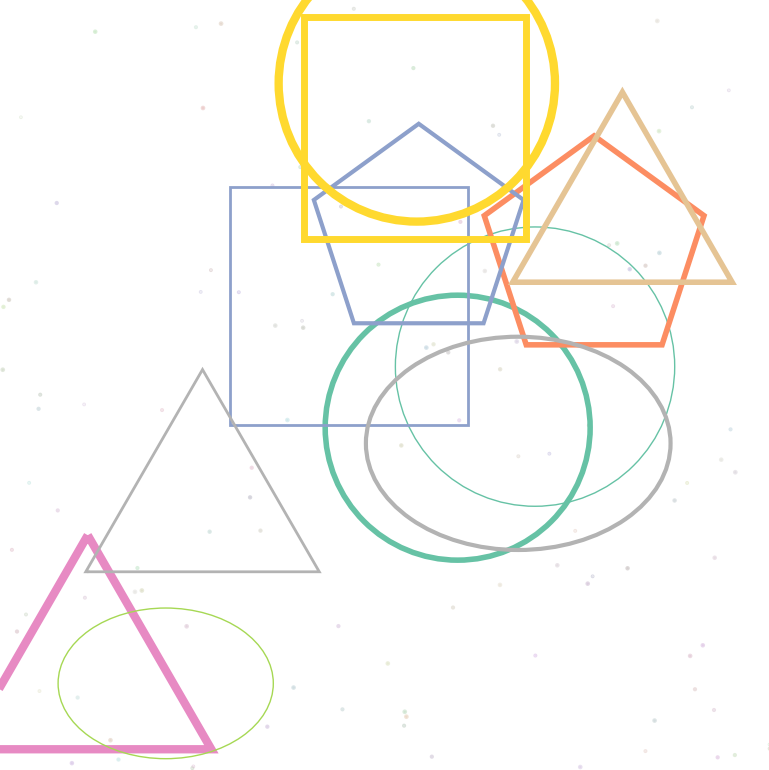[{"shape": "circle", "thickness": 2, "radius": 0.86, "center": [0.594, 0.445]}, {"shape": "circle", "thickness": 0.5, "radius": 0.91, "center": [0.695, 0.524]}, {"shape": "pentagon", "thickness": 2, "radius": 0.75, "center": [0.772, 0.674]}, {"shape": "pentagon", "thickness": 1.5, "radius": 0.72, "center": [0.544, 0.696]}, {"shape": "square", "thickness": 1, "radius": 0.77, "center": [0.453, 0.603]}, {"shape": "triangle", "thickness": 3, "radius": 0.93, "center": [0.114, 0.12]}, {"shape": "oval", "thickness": 0.5, "radius": 0.7, "center": [0.215, 0.113]}, {"shape": "circle", "thickness": 3, "radius": 0.9, "center": [0.541, 0.892]}, {"shape": "square", "thickness": 2.5, "radius": 0.72, "center": [0.539, 0.834]}, {"shape": "triangle", "thickness": 2, "radius": 0.82, "center": [0.808, 0.716]}, {"shape": "triangle", "thickness": 1, "radius": 0.88, "center": [0.263, 0.345]}, {"shape": "oval", "thickness": 1.5, "radius": 0.99, "center": [0.673, 0.424]}]